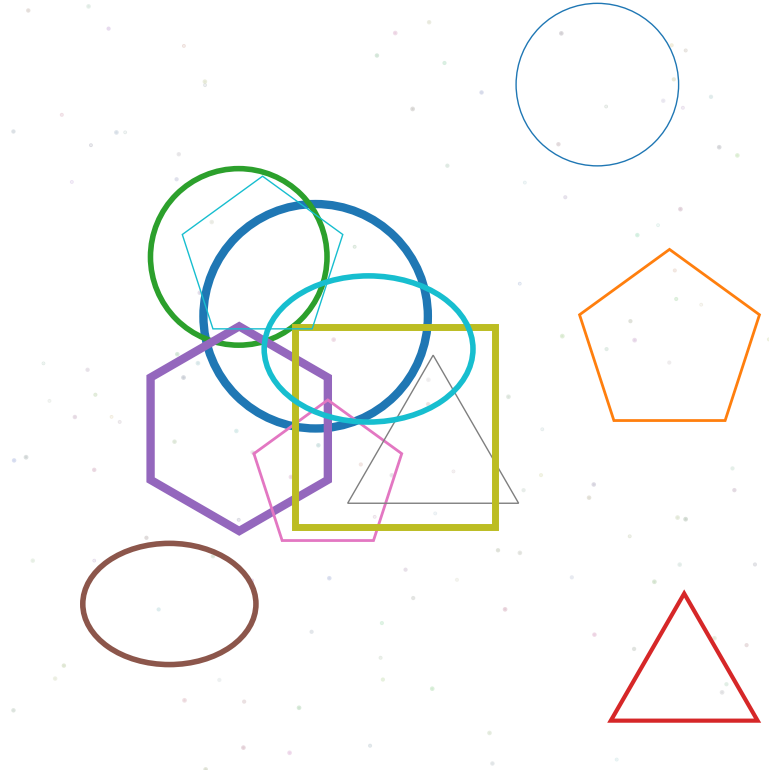[{"shape": "circle", "thickness": 0.5, "radius": 0.53, "center": [0.776, 0.89]}, {"shape": "circle", "thickness": 3, "radius": 0.73, "center": [0.41, 0.589]}, {"shape": "pentagon", "thickness": 1, "radius": 0.61, "center": [0.869, 0.553]}, {"shape": "circle", "thickness": 2, "radius": 0.57, "center": [0.31, 0.666]}, {"shape": "triangle", "thickness": 1.5, "radius": 0.55, "center": [0.889, 0.119]}, {"shape": "hexagon", "thickness": 3, "radius": 0.66, "center": [0.311, 0.443]}, {"shape": "oval", "thickness": 2, "radius": 0.56, "center": [0.22, 0.216]}, {"shape": "pentagon", "thickness": 1, "radius": 0.5, "center": [0.426, 0.38]}, {"shape": "triangle", "thickness": 0.5, "radius": 0.64, "center": [0.563, 0.411]}, {"shape": "square", "thickness": 2.5, "radius": 0.65, "center": [0.513, 0.446]}, {"shape": "oval", "thickness": 2, "radius": 0.68, "center": [0.479, 0.547]}, {"shape": "pentagon", "thickness": 0.5, "radius": 0.55, "center": [0.341, 0.662]}]